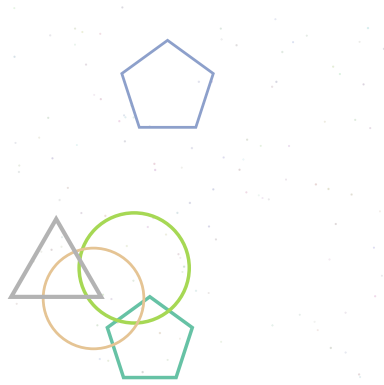[{"shape": "pentagon", "thickness": 2.5, "radius": 0.58, "center": [0.389, 0.113]}, {"shape": "pentagon", "thickness": 2, "radius": 0.62, "center": [0.435, 0.77]}, {"shape": "circle", "thickness": 2.5, "radius": 0.72, "center": [0.349, 0.304]}, {"shape": "circle", "thickness": 2, "radius": 0.65, "center": [0.243, 0.225]}, {"shape": "triangle", "thickness": 3, "radius": 0.67, "center": [0.146, 0.296]}]